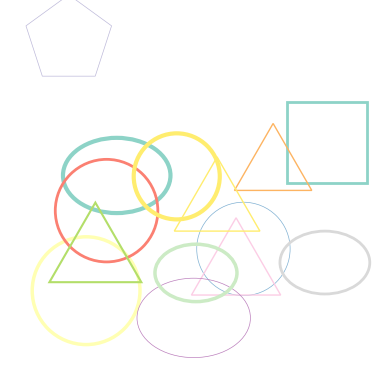[{"shape": "oval", "thickness": 3, "radius": 0.7, "center": [0.303, 0.544]}, {"shape": "square", "thickness": 2, "radius": 0.52, "center": [0.849, 0.63]}, {"shape": "circle", "thickness": 2.5, "radius": 0.7, "center": [0.224, 0.245]}, {"shape": "pentagon", "thickness": 0.5, "radius": 0.58, "center": [0.179, 0.897]}, {"shape": "circle", "thickness": 2, "radius": 0.67, "center": [0.277, 0.453]}, {"shape": "circle", "thickness": 0.5, "radius": 0.61, "center": [0.632, 0.353]}, {"shape": "triangle", "thickness": 1, "radius": 0.58, "center": [0.709, 0.563]}, {"shape": "triangle", "thickness": 1.5, "radius": 0.69, "center": [0.248, 0.336]}, {"shape": "triangle", "thickness": 1, "radius": 0.67, "center": [0.613, 0.301]}, {"shape": "oval", "thickness": 2, "radius": 0.58, "center": [0.844, 0.318]}, {"shape": "oval", "thickness": 0.5, "radius": 0.74, "center": [0.503, 0.174]}, {"shape": "oval", "thickness": 2.5, "radius": 0.53, "center": [0.509, 0.291]}, {"shape": "circle", "thickness": 3, "radius": 0.56, "center": [0.459, 0.542]}, {"shape": "triangle", "thickness": 1, "radius": 0.64, "center": [0.564, 0.464]}]